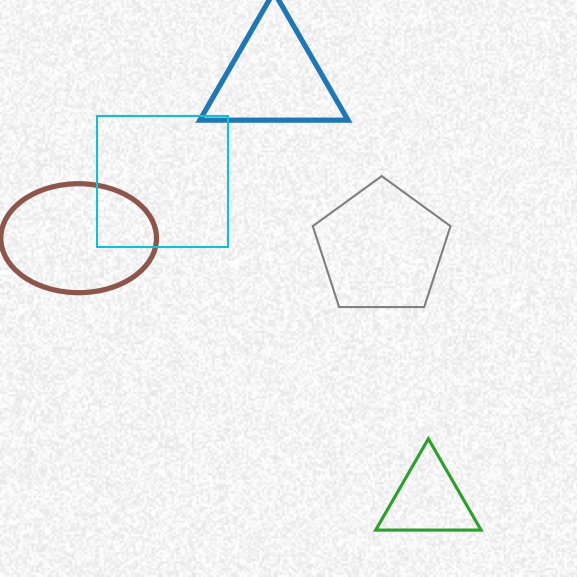[{"shape": "triangle", "thickness": 2.5, "radius": 0.74, "center": [0.474, 0.865]}, {"shape": "triangle", "thickness": 1.5, "radius": 0.53, "center": [0.742, 0.134]}, {"shape": "oval", "thickness": 2.5, "radius": 0.67, "center": [0.136, 0.587]}, {"shape": "pentagon", "thickness": 1, "radius": 0.63, "center": [0.661, 0.569]}, {"shape": "square", "thickness": 1, "radius": 0.57, "center": [0.282, 0.685]}]